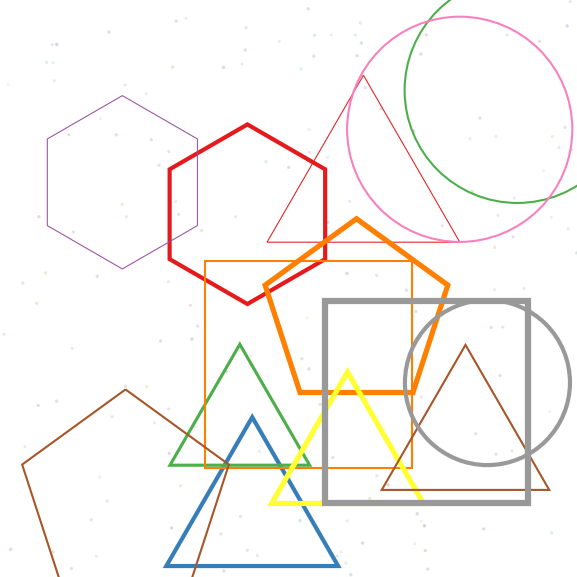[{"shape": "triangle", "thickness": 0.5, "radius": 0.96, "center": [0.629, 0.676]}, {"shape": "hexagon", "thickness": 2, "radius": 0.78, "center": [0.428, 0.628]}, {"shape": "triangle", "thickness": 2, "radius": 0.86, "center": [0.437, 0.105]}, {"shape": "triangle", "thickness": 1.5, "radius": 0.7, "center": [0.415, 0.263]}, {"shape": "circle", "thickness": 1, "radius": 0.98, "center": [0.896, 0.843]}, {"shape": "hexagon", "thickness": 0.5, "radius": 0.75, "center": [0.212, 0.683]}, {"shape": "pentagon", "thickness": 2.5, "radius": 0.83, "center": [0.617, 0.454]}, {"shape": "square", "thickness": 1, "radius": 0.9, "center": [0.534, 0.368]}, {"shape": "triangle", "thickness": 2.5, "radius": 0.76, "center": [0.602, 0.203]}, {"shape": "pentagon", "thickness": 1, "radius": 0.94, "center": [0.217, 0.137]}, {"shape": "triangle", "thickness": 1, "radius": 0.84, "center": [0.806, 0.235]}, {"shape": "circle", "thickness": 1, "radius": 0.97, "center": [0.796, 0.775]}, {"shape": "circle", "thickness": 2, "radius": 0.71, "center": [0.844, 0.337]}, {"shape": "square", "thickness": 3, "radius": 0.88, "center": [0.738, 0.302]}]